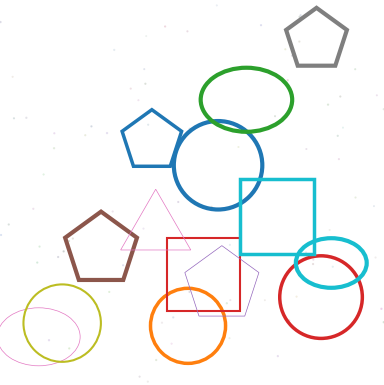[{"shape": "pentagon", "thickness": 2.5, "radius": 0.41, "center": [0.394, 0.634]}, {"shape": "circle", "thickness": 3, "radius": 0.57, "center": [0.566, 0.571]}, {"shape": "circle", "thickness": 2.5, "radius": 0.49, "center": [0.488, 0.154]}, {"shape": "oval", "thickness": 3, "radius": 0.59, "center": [0.64, 0.741]}, {"shape": "circle", "thickness": 2.5, "radius": 0.54, "center": [0.834, 0.228]}, {"shape": "square", "thickness": 1.5, "radius": 0.48, "center": [0.529, 0.288]}, {"shape": "pentagon", "thickness": 0.5, "radius": 0.51, "center": [0.576, 0.261]}, {"shape": "pentagon", "thickness": 3, "radius": 0.49, "center": [0.262, 0.352]}, {"shape": "triangle", "thickness": 0.5, "radius": 0.53, "center": [0.404, 0.403]}, {"shape": "oval", "thickness": 0.5, "radius": 0.54, "center": [0.101, 0.125]}, {"shape": "pentagon", "thickness": 3, "radius": 0.42, "center": [0.822, 0.897]}, {"shape": "circle", "thickness": 1.5, "radius": 0.5, "center": [0.161, 0.161]}, {"shape": "oval", "thickness": 3, "radius": 0.46, "center": [0.86, 0.317]}, {"shape": "square", "thickness": 2.5, "radius": 0.48, "center": [0.719, 0.437]}]